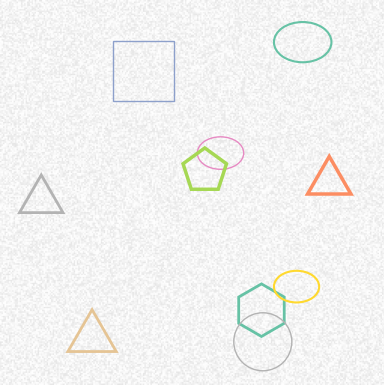[{"shape": "oval", "thickness": 1.5, "radius": 0.37, "center": [0.786, 0.891]}, {"shape": "hexagon", "thickness": 2, "radius": 0.34, "center": [0.679, 0.194]}, {"shape": "triangle", "thickness": 2.5, "radius": 0.33, "center": [0.855, 0.529]}, {"shape": "square", "thickness": 1, "radius": 0.39, "center": [0.373, 0.816]}, {"shape": "oval", "thickness": 1, "radius": 0.3, "center": [0.573, 0.602]}, {"shape": "pentagon", "thickness": 2.5, "radius": 0.3, "center": [0.532, 0.556]}, {"shape": "oval", "thickness": 1.5, "radius": 0.29, "center": [0.77, 0.256]}, {"shape": "triangle", "thickness": 2, "radius": 0.36, "center": [0.239, 0.123]}, {"shape": "circle", "thickness": 1, "radius": 0.38, "center": [0.683, 0.112]}, {"shape": "triangle", "thickness": 2, "radius": 0.33, "center": [0.107, 0.48]}]